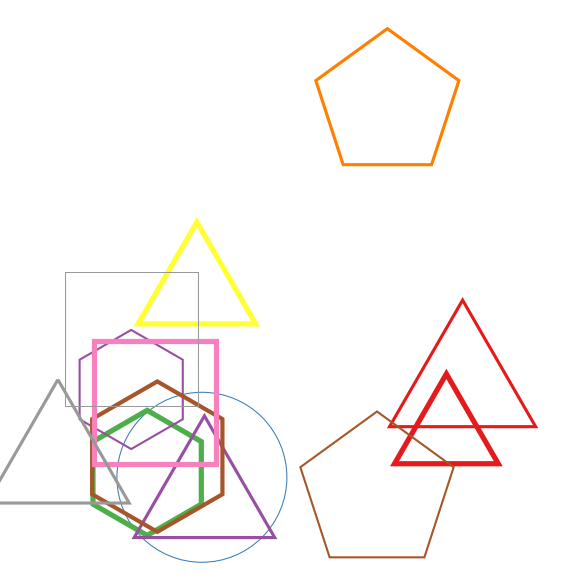[{"shape": "triangle", "thickness": 2.5, "radius": 0.52, "center": [0.773, 0.248]}, {"shape": "triangle", "thickness": 1.5, "radius": 0.73, "center": [0.801, 0.333]}, {"shape": "circle", "thickness": 0.5, "radius": 0.74, "center": [0.35, 0.173]}, {"shape": "hexagon", "thickness": 2.5, "radius": 0.54, "center": [0.255, 0.18]}, {"shape": "hexagon", "thickness": 1, "radius": 0.52, "center": [0.227, 0.325]}, {"shape": "triangle", "thickness": 1.5, "radius": 0.7, "center": [0.354, 0.139]}, {"shape": "pentagon", "thickness": 1.5, "radius": 0.65, "center": [0.671, 0.819]}, {"shape": "triangle", "thickness": 2.5, "radius": 0.59, "center": [0.341, 0.497]}, {"shape": "hexagon", "thickness": 2, "radius": 0.65, "center": [0.272, 0.208]}, {"shape": "pentagon", "thickness": 1, "radius": 0.7, "center": [0.653, 0.147]}, {"shape": "square", "thickness": 2.5, "radius": 0.53, "center": [0.268, 0.302]}, {"shape": "square", "thickness": 0.5, "radius": 0.58, "center": [0.228, 0.412]}, {"shape": "triangle", "thickness": 1.5, "radius": 0.71, "center": [0.1, 0.199]}]